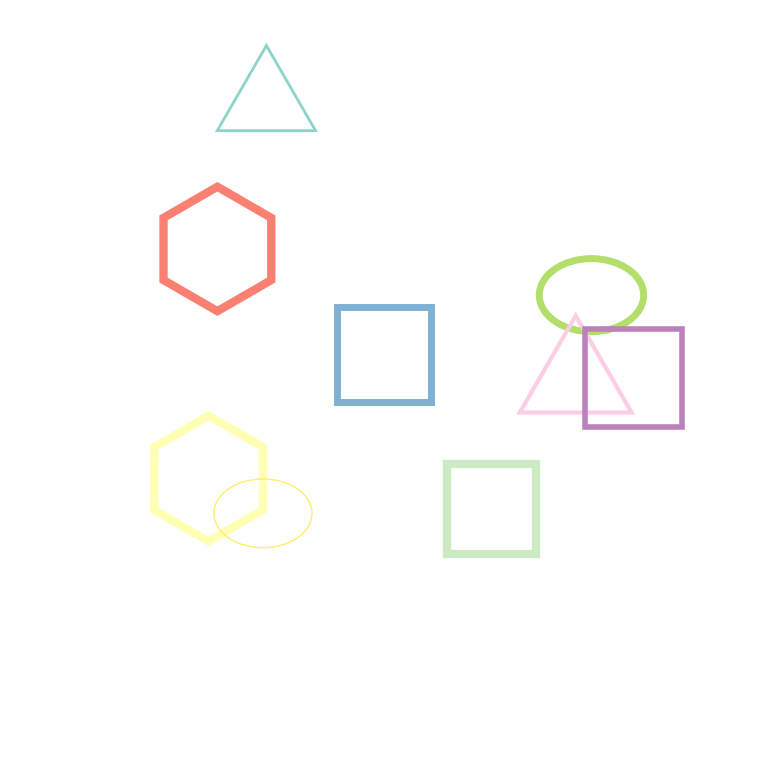[{"shape": "triangle", "thickness": 1, "radius": 0.37, "center": [0.346, 0.867]}, {"shape": "hexagon", "thickness": 3, "radius": 0.41, "center": [0.271, 0.379]}, {"shape": "hexagon", "thickness": 3, "radius": 0.4, "center": [0.282, 0.677]}, {"shape": "square", "thickness": 2.5, "radius": 0.31, "center": [0.499, 0.54]}, {"shape": "oval", "thickness": 2.5, "radius": 0.34, "center": [0.768, 0.617]}, {"shape": "triangle", "thickness": 1.5, "radius": 0.42, "center": [0.748, 0.506]}, {"shape": "square", "thickness": 2, "radius": 0.32, "center": [0.823, 0.509]}, {"shape": "square", "thickness": 3, "radius": 0.29, "center": [0.638, 0.339]}, {"shape": "oval", "thickness": 0.5, "radius": 0.32, "center": [0.341, 0.333]}]